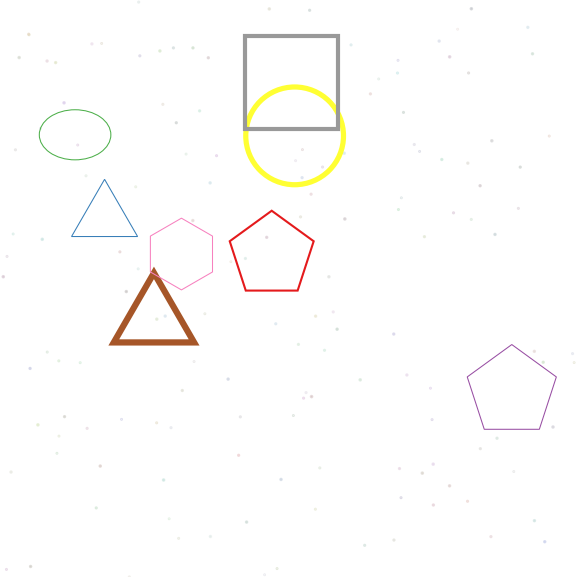[{"shape": "pentagon", "thickness": 1, "radius": 0.38, "center": [0.47, 0.558]}, {"shape": "triangle", "thickness": 0.5, "radius": 0.33, "center": [0.181, 0.623]}, {"shape": "oval", "thickness": 0.5, "radius": 0.31, "center": [0.13, 0.766]}, {"shape": "pentagon", "thickness": 0.5, "radius": 0.41, "center": [0.886, 0.321]}, {"shape": "circle", "thickness": 2.5, "radius": 0.42, "center": [0.51, 0.764]}, {"shape": "triangle", "thickness": 3, "radius": 0.4, "center": [0.267, 0.446]}, {"shape": "hexagon", "thickness": 0.5, "radius": 0.31, "center": [0.314, 0.559]}, {"shape": "square", "thickness": 2, "radius": 0.4, "center": [0.505, 0.856]}]